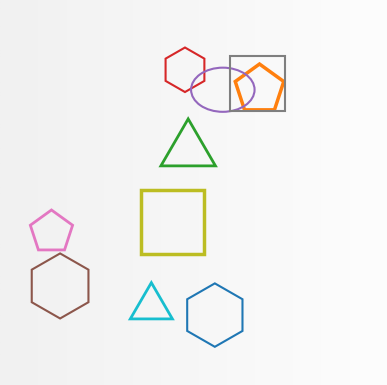[{"shape": "hexagon", "thickness": 1.5, "radius": 0.41, "center": [0.554, 0.182]}, {"shape": "pentagon", "thickness": 2.5, "radius": 0.33, "center": [0.67, 0.768]}, {"shape": "triangle", "thickness": 2, "radius": 0.41, "center": [0.486, 0.61]}, {"shape": "hexagon", "thickness": 1.5, "radius": 0.29, "center": [0.477, 0.819]}, {"shape": "oval", "thickness": 1.5, "radius": 0.41, "center": [0.575, 0.767]}, {"shape": "hexagon", "thickness": 1.5, "radius": 0.42, "center": [0.155, 0.257]}, {"shape": "pentagon", "thickness": 2, "radius": 0.29, "center": [0.133, 0.397]}, {"shape": "square", "thickness": 1.5, "radius": 0.36, "center": [0.664, 0.782]}, {"shape": "square", "thickness": 2.5, "radius": 0.41, "center": [0.445, 0.423]}, {"shape": "triangle", "thickness": 2, "radius": 0.31, "center": [0.391, 0.203]}]